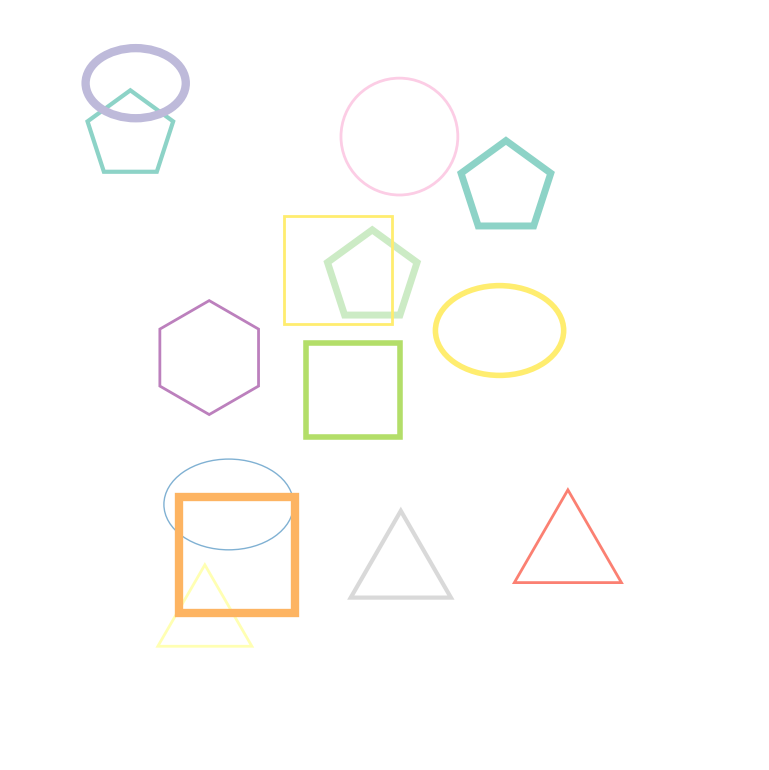[{"shape": "pentagon", "thickness": 2.5, "radius": 0.31, "center": [0.657, 0.756]}, {"shape": "pentagon", "thickness": 1.5, "radius": 0.29, "center": [0.169, 0.824]}, {"shape": "triangle", "thickness": 1, "radius": 0.35, "center": [0.266, 0.196]}, {"shape": "oval", "thickness": 3, "radius": 0.33, "center": [0.176, 0.892]}, {"shape": "triangle", "thickness": 1, "radius": 0.4, "center": [0.738, 0.284]}, {"shape": "oval", "thickness": 0.5, "radius": 0.42, "center": [0.297, 0.345]}, {"shape": "square", "thickness": 3, "radius": 0.38, "center": [0.308, 0.279]}, {"shape": "square", "thickness": 2, "radius": 0.31, "center": [0.458, 0.494]}, {"shape": "circle", "thickness": 1, "radius": 0.38, "center": [0.519, 0.823]}, {"shape": "triangle", "thickness": 1.5, "radius": 0.38, "center": [0.521, 0.261]}, {"shape": "hexagon", "thickness": 1, "radius": 0.37, "center": [0.272, 0.536]}, {"shape": "pentagon", "thickness": 2.5, "radius": 0.31, "center": [0.483, 0.64]}, {"shape": "square", "thickness": 1, "radius": 0.35, "center": [0.439, 0.65]}, {"shape": "oval", "thickness": 2, "radius": 0.42, "center": [0.649, 0.571]}]